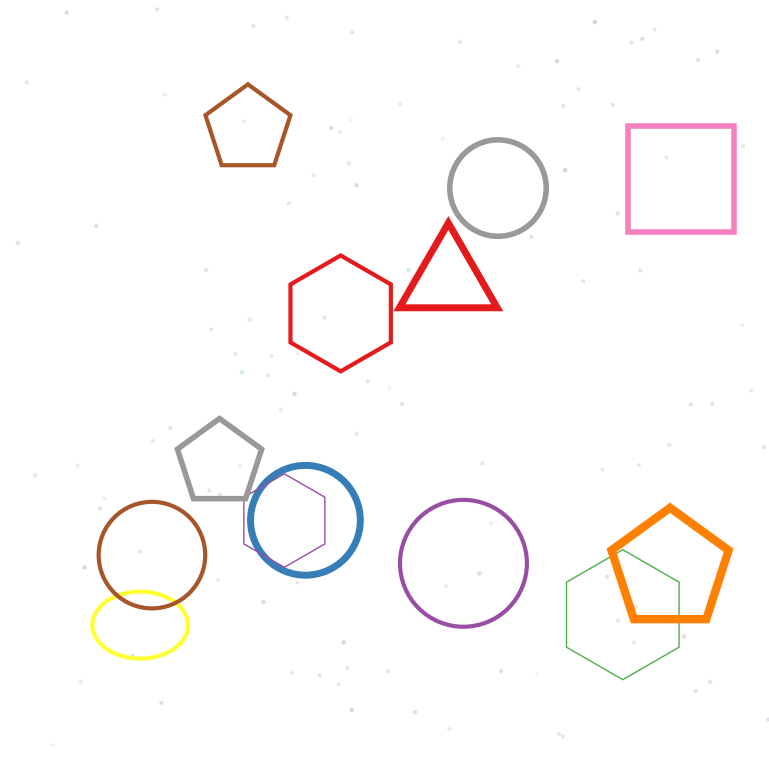[{"shape": "hexagon", "thickness": 1.5, "radius": 0.38, "center": [0.442, 0.593]}, {"shape": "triangle", "thickness": 2.5, "radius": 0.37, "center": [0.582, 0.637]}, {"shape": "circle", "thickness": 2.5, "radius": 0.36, "center": [0.397, 0.324]}, {"shape": "hexagon", "thickness": 0.5, "radius": 0.42, "center": [0.809, 0.202]}, {"shape": "hexagon", "thickness": 0.5, "radius": 0.3, "center": [0.369, 0.324]}, {"shape": "circle", "thickness": 1.5, "radius": 0.41, "center": [0.602, 0.268]}, {"shape": "pentagon", "thickness": 3, "radius": 0.4, "center": [0.87, 0.261]}, {"shape": "oval", "thickness": 1.5, "radius": 0.31, "center": [0.182, 0.188]}, {"shape": "pentagon", "thickness": 1.5, "radius": 0.29, "center": [0.322, 0.832]}, {"shape": "circle", "thickness": 1.5, "radius": 0.35, "center": [0.197, 0.279]}, {"shape": "square", "thickness": 2, "radius": 0.34, "center": [0.884, 0.768]}, {"shape": "pentagon", "thickness": 2, "radius": 0.29, "center": [0.285, 0.399]}, {"shape": "circle", "thickness": 2, "radius": 0.31, "center": [0.647, 0.756]}]